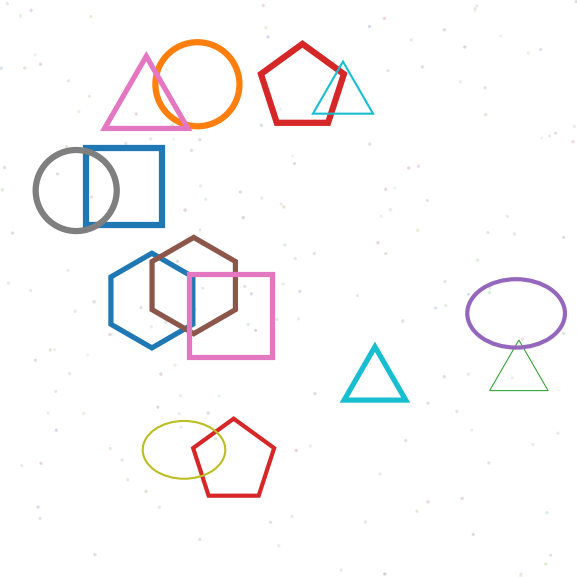[{"shape": "hexagon", "thickness": 2.5, "radius": 0.41, "center": [0.263, 0.479]}, {"shape": "square", "thickness": 3, "radius": 0.33, "center": [0.215, 0.676]}, {"shape": "circle", "thickness": 3, "radius": 0.36, "center": [0.342, 0.853]}, {"shape": "triangle", "thickness": 0.5, "radius": 0.29, "center": [0.898, 0.352]}, {"shape": "pentagon", "thickness": 3, "radius": 0.38, "center": [0.524, 0.848]}, {"shape": "pentagon", "thickness": 2, "radius": 0.37, "center": [0.405, 0.2]}, {"shape": "oval", "thickness": 2, "radius": 0.42, "center": [0.894, 0.456]}, {"shape": "hexagon", "thickness": 2.5, "radius": 0.42, "center": [0.335, 0.505]}, {"shape": "square", "thickness": 2.5, "radius": 0.36, "center": [0.399, 0.453]}, {"shape": "triangle", "thickness": 2.5, "radius": 0.42, "center": [0.253, 0.818]}, {"shape": "circle", "thickness": 3, "radius": 0.35, "center": [0.132, 0.669]}, {"shape": "oval", "thickness": 1, "radius": 0.36, "center": [0.319, 0.22]}, {"shape": "triangle", "thickness": 2.5, "radius": 0.31, "center": [0.649, 0.337]}, {"shape": "triangle", "thickness": 1, "radius": 0.3, "center": [0.594, 0.832]}]